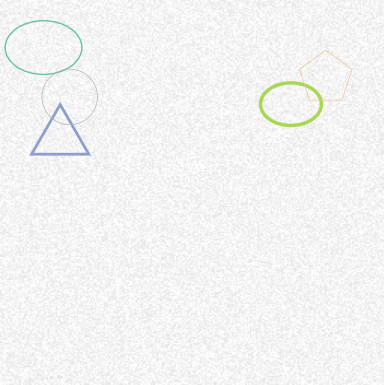[{"shape": "oval", "thickness": 1, "radius": 0.5, "center": [0.113, 0.876]}, {"shape": "triangle", "thickness": 2, "radius": 0.43, "center": [0.156, 0.642]}, {"shape": "oval", "thickness": 2.5, "radius": 0.4, "center": [0.756, 0.729]}, {"shape": "pentagon", "thickness": 0.5, "radius": 0.36, "center": [0.846, 0.798]}, {"shape": "circle", "thickness": 0.5, "radius": 0.36, "center": [0.181, 0.748]}]